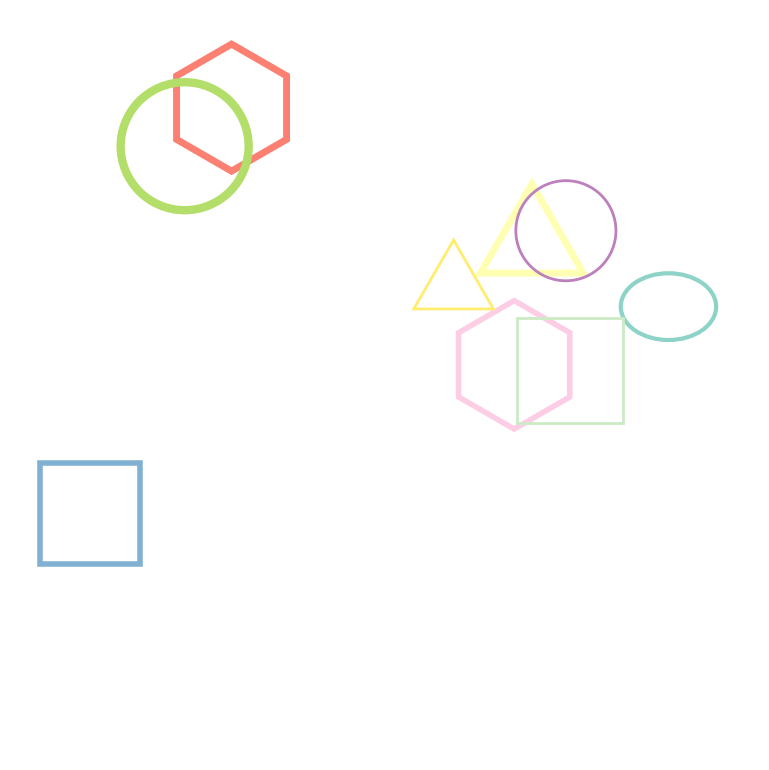[{"shape": "oval", "thickness": 1.5, "radius": 0.31, "center": [0.868, 0.602]}, {"shape": "triangle", "thickness": 2.5, "radius": 0.39, "center": [0.691, 0.684]}, {"shape": "hexagon", "thickness": 2.5, "radius": 0.41, "center": [0.301, 0.86]}, {"shape": "square", "thickness": 2, "radius": 0.33, "center": [0.117, 0.333]}, {"shape": "circle", "thickness": 3, "radius": 0.42, "center": [0.24, 0.81]}, {"shape": "hexagon", "thickness": 2, "radius": 0.42, "center": [0.668, 0.526]}, {"shape": "circle", "thickness": 1, "radius": 0.33, "center": [0.735, 0.7]}, {"shape": "square", "thickness": 1, "radius": 0.34, "center": [0.74, 0.519]}, {"shape": "triangle", "thickness": 1, "radius": 0.3, "center": [0.589, 0.629]}]